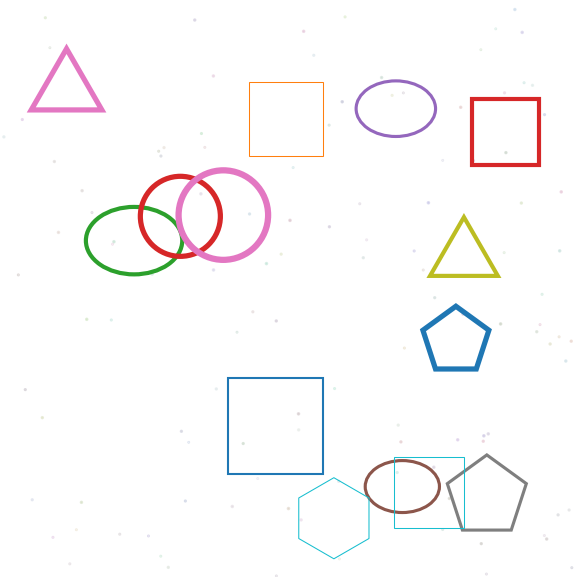[{"shape": "pentagon", "thickness": 2.5, "radius": 0.3, "center": [0.789, 0.409]}, {"shape": "square", "thickness": 1, "radius": 0.41, "center": [0.477, 0.262]}, {"shape": "square", "thickness": 0.5, "radius": 0.32, "center": [0.496, 0.794]}, {"shape": "oval", "thickness": 2, "radius": 0.42, "center": [0.232, 0.582]}, {"shape": "circle", "thickness": 2.5, "radius": 0.35, "center": [0.312, 0.625]}, {"shape": "square", "thickness": 2, "radius": 0.29, "center": [0.875, 0.771]}, {"shape": "oval", "thickness": 1.5, "radius": 0.34, "center": [0.685, 0.811]}, {"shape": "oval", "thickness": 1.5, "radius": 0.32, "center": [0.697, 0.157]}, {"shape": "triangle", "thickness": 2.5, "radius": 0.35, "center": [0.115, 0.844]}, {"shape": "circle", "thickness": 3, "radius": 0.39, "center": [0.387, 0.627]}, {"shape": "pentagon", "thickness": 1.5, "radius": 0.36, "center": [0.843, 0.139]}, {"shape": "triangle", "thickness": 2, "radius": 0.34, "center": [0.803, 0.555]}, {"shape": "square", "thickness": 0.5, "radius": 0.31, "center": [0.743, 0.146]}, {"shape": "hexagon", "thickness": 0.5, "radius": 0.35, "center": [0.578, 0.102]}]